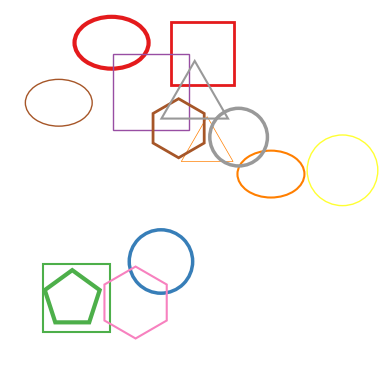[{"shape": "square", "thickness": 2, "radius": 0.41, "center": [0.526, 0.861]}, {"shape": "oval", "thickness": 3, "radius": 0.48, "center": [0.29, 0.889]}, {"shape": "circle", "thickness": 2.5, "radius": 0.41, "center": [0.418, 0.321]}, {"shape": "square", "thickness": 1.5, "radius": 0.44, "center": [0.199, 0.227]}, {"shape": "pentagon", "thickness": 3, "radius": 0.37, "center": [0.188, 0.223]}, {"shape": "square", "thickness": 1, "radius": 0.49, "center": [0.391, 0.76]}, {"shape": "triangle", "thickness": 0.5, "radius": 0.39, "center": [0.538, 0.619]}, {"shape": "oval", "thickness": 1.5, "radius": 0.43, "center": [0.704, 0.548]}, {"shape": "circle", "thickness": 1, "radius": 0.46, "center": [0.89, 0.558]}, {"shape": "oval", "thickness": 1, "radius": 0.43, "center": [0.153, 0.733]}, {"shape": "hexagon", "thickness": 2, "radius": 0.38, "center": [0.464, 0.667]}, {"shape": "hexagon", "thickness": 1.5, "radius": 0.47, "center": [0.352, 0.214]}, {"shape": "triangle", "thickness": 1.5, "radius": 0.5, "center": [0.506, 0.742]}, {"shape": "circle", "thickness": 2.5, "radius": 0.37, "center": [0.62, 0.644]}]